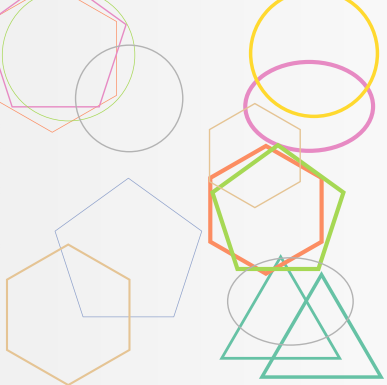[{"shape": "triangle", "thickness": 2.5, "radius": 0.89, "center": [0.83, 0.109]}, {"shape": "triangle", "thickness": 2, "radius": 0.88, "center": [0.724, 0.157]}, {"shape": "hexagon", "thickness": 0.5, "radius": 0.96, "center": [0.135, 0.848]}, {"shape": "hexagon", "thickness": 3, "radius": 0.83, "center": [0.686, 0.455]}, {"shape": "pentagon", "thickness": 0.5, "radius": 1.0, "center": [0.331, 0.338]}, {"shape": "pentagon", "thickness": 1, "radius": 0.96, "center": [0.144, 0.877]}, {"shape": "oval", "thickness": 3, "radius": 0.82, "center": [0.798, 0.724]}, {"shape": "circle", "thickness": 0.5, "radius": 0.86, "center": [0.177, 0.857]}, {"shape": "pentagon", "thickness": 3, "radius": 0.89, "center": [0.717, 0.445]}, {"shape": "circle", "thickness": 2.5, "radius": 0.82, "center": [0.81, 0.861]}, {"shape": "hexagon", "thickness": 1.5, "radius": 0.91, "center": [0.176, 0.182]}, {"shape": "hexagon", "thickness": 1, "radius": 0.68, "center": [0.658, 0.596]}, {"shape": "oval", "thickness": 1, "radius": 0.81, "center": [0.749, 0.217]}, {"shape": "circle", "thickness": 1, "radius": 0.69, "center": [0.333, 0.744]}]